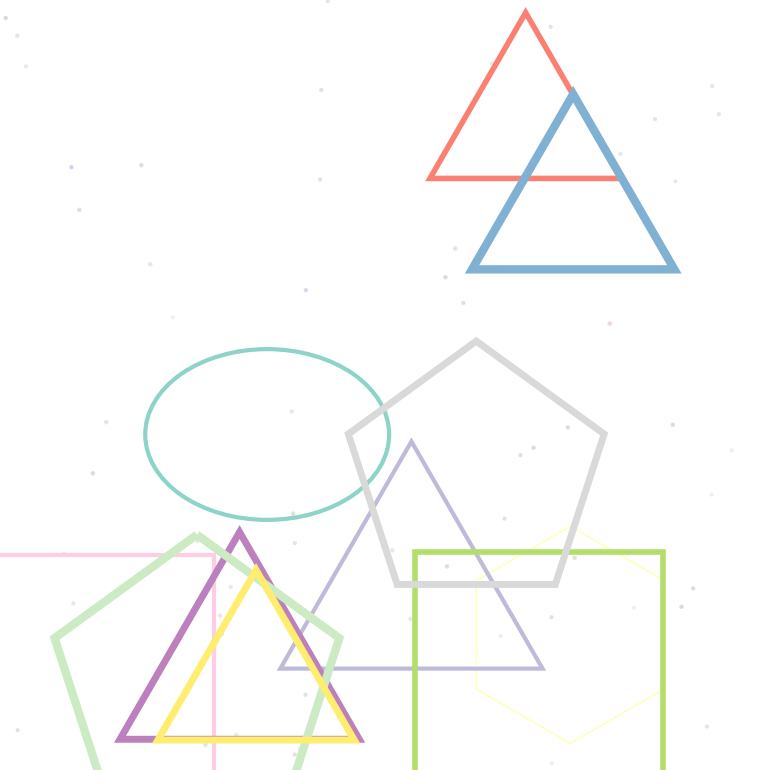[{"shape": "oval", "thickness": 1.5, "radius": 0.79, "center": [0.347, 0.436]}, {"shape": "hexagon", "thickness": 0.5, "radius": 0.7, "center": [0.741, 0.176]}, {"shape": "triangle", "thickness": 1.5, "radius": 0.98, "center": [0.534, 0.23]}, {"shape": "triangle", "thickness": 2, "radius": 0.72, "center": [0.683, 0.84]}, {"shape": "triangle", "thickness": 3, "radius": 0.76, "center": [0.744, 0.726]}, {"shape": "square", "thickness": 2, "radius": 0.81, "center": [0.7, 0.122]}, {"shape": "square", "thickness": 1.5, "radius": 0.86, "center": [0.106, 0.107]}, {"shape": "pentagon", "thickness": 2.5, "radius": 0.87, "center": [0.618, 0.382]}, {"shape": "triangle", "thickness": 2.5, "radius": 0.9, "center": [0.311, 0.13]}, {"shape": "pentagon", "thickness": 3, "radius": 0.97, "center": [0.256, 0.111]}, {"shape": "triangle", "thickness": 2.5, "radius": 0.74, "center": [0.333, 0.113]}]